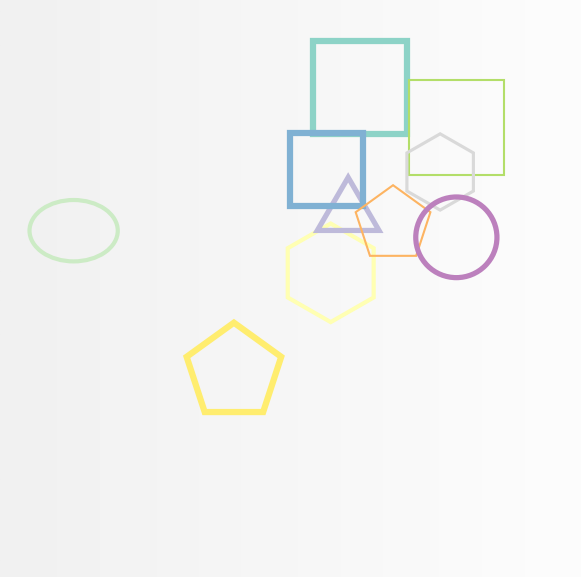[{"shape": "square", "thickness": 3, "radius": 0.4, "center": [0.619, 0.848]}, {"shape": "hexagon", "thickness": 2, "radius": 0.43, "center": [0.569, 0.527]}, {"shape": "triangle", "thickness": 2.5, "radius": 0.31, "center": [0.599, 0.631]}, {"shape": "square", "thickness": 3, "radius": 0.32, "center": [0.562, 0.706]}, {"shape": "pentagon", "thickness": 1, "radius": 0.34, "center": [0.676, 0.611]}, {"shape": "square", "thickness": 1, "radius": 0.41, "center": [0.785, 0.779]}, {"shape": "hexagon", "thickness": 1.5, "radius": 0.33, "center": [0.757, 0.701]}, {"shape": "circle", "thickness": 2.5, "radius": 0.35, "center": [0.785, 0.588]}, {"shape": "oval", "thickness": 2, "radius": 0.38, "center": [0.127, 0.6]}, {"shape": "pentagon", "thickness": 3, "radius": 0.43, "center": [0.402, 0.355]}]